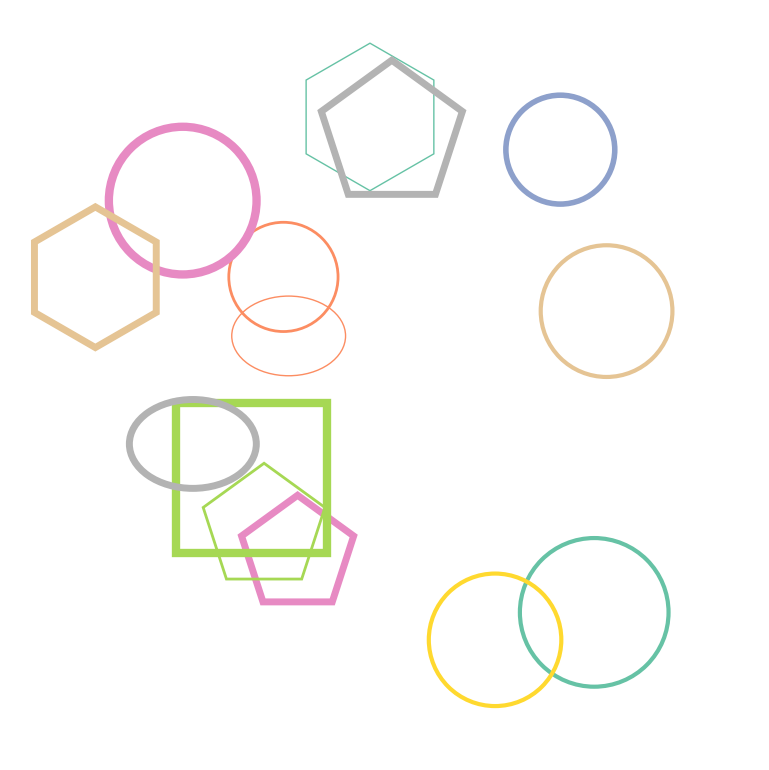[{"shape": "circle", "thickness": 1.5, "radius": 0.48, "center": [0.772, 0.205]}, {"shape": "hexagon", "thickness": 0.5, "radius": 0.48, "center": [0.48, 0.848]}, {"shape": "circle", "thickness": 1, "radius": 0.35, "center": [0.368, 0.64]}, {"shape": "oval", "thickness": 0.5, "radius": 0.37, "center": [0.375, 0.564]}, {"shape": "circle", "thickness": 2, "radius": 0.35, "center": [0.728, 0.806]}, {"shape": "pentagon", "thickness": 2.5, "radius": 0.38, "center": [0.386, 0.28]}, {"shape": "circle", "thickness": 3, "radius": 0.48, "center": [0.237, 0.739]}, {"shape": "pentagon", "thickness": 1, "radius": 0.42, "center": [0.343, 0.315]}, {"shape": "square", "thickness": 3, "radius": 0.49, "center": [0.327, 0.379]}, {"shape": "circle", "thickness": 1.5, "radius": 0.43, "center": [0.643, 0.169]}, {"shape": "hexagon", "thickness": 2.5, "radius": 0.46, "center": [0.124, 0.64]}, {"shape": "circle", "thickness": 1.5, "radius": 0.43, "center": [0.788, 0.596]}, {"shape": "oval", "thickness": 2.5, "radius": 0.41, "center": [0.25, 0.423]}, {"shape": "pentagon", "thickness": 2.5, "radius": 0.48, "center": [0.509, 0.825]}]